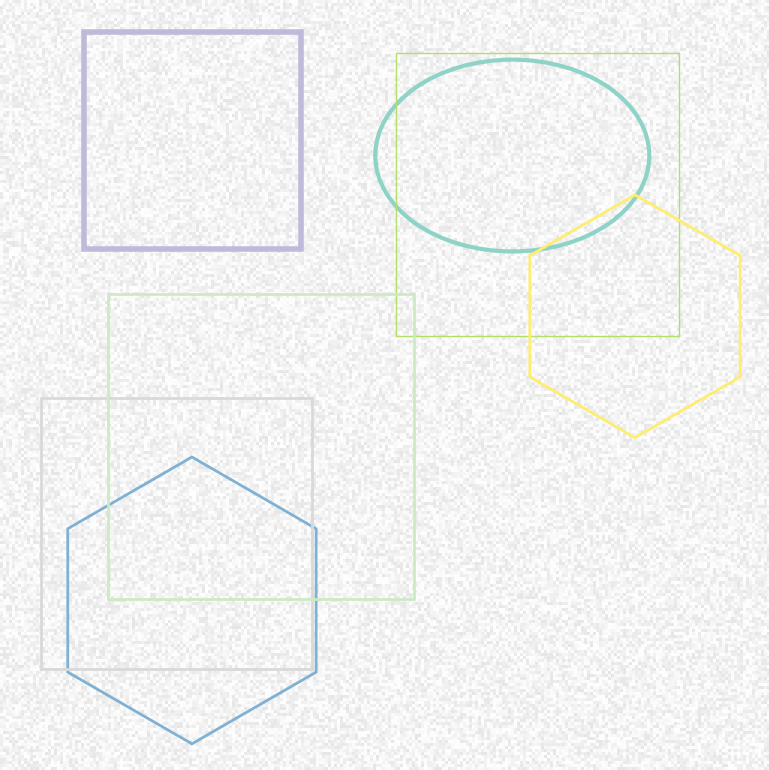[{"shape": "oval", "thickness": 1.5, "radius": 0.89, "center": [0.665, 0.798]}, {"shape": "square", "thickness": 2, "radius": 0.7, "center": [0.25, 0.818]}, {"shape": "hexagon", "thickness": 1, "radius": 0.93, "center": [0.249, 0.22]}, {"shape": "square", "thickness": 0.5, "radius": 0.92, "center": [0.698, 0.748]}, {"shape": "square", "thickness": 1, "radius": 0.88, "center": [0.23, 0.307]}, {"shape": "square", "thickness": 1, "radius": 0.99, "center": [0.339, 0.42]}, {"shape": "hexagon", "thickness": 1, "radius": 0.79, "center": [0.825, 0.589]}]